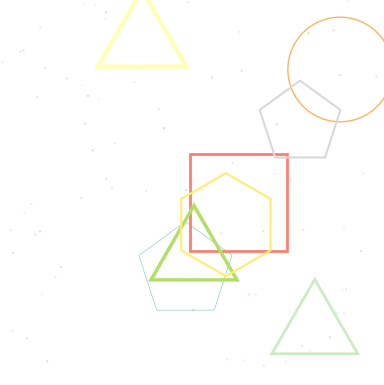[{"shape": "pentagon", "thickness": 0.5, "radius": 0.64, "center": [0.482, 0.297]}, {"shape": "triangle", "thickness": 3, "radius": 0.66, "center": [0.369, 0.893]}, {"shape": "square", "thickness": 2, "radius": 0.63, "center": [0.621, 0.474]}, {"shape": "circle", "thickness": 1, "radius": 0.68, "center": [0.883, 0.82]}, {"shape": "triangle", "thickness": 2.5, "radius": 0.64, "center": [0.504, 0.337]}, {"shape": "pentagon", "thickness": 1.5, "radius": 0.55, "center": [0.779, 0.68]}, {"shape": "triangle", "thickness": 2, "radius": 0.64, "center": [0.818, 0.146]}, {"shape": "hexagon", "thickness": 1.5, "radius": 0.67, "center": [0.587, 0.417]}]